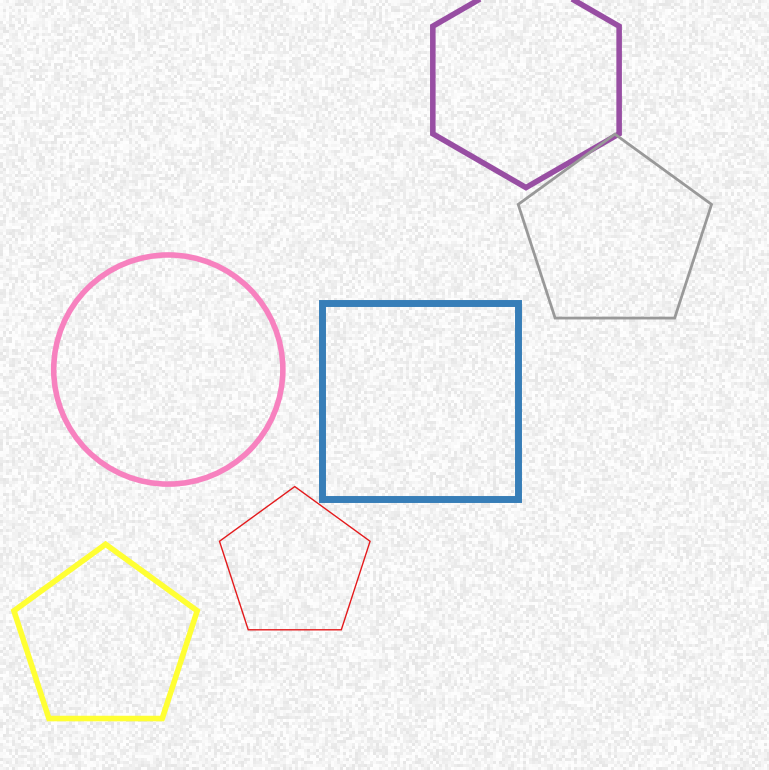[{"shape": "pentagon", "thickness": 0.5, "radius": 0.51, "center": [0.383, 0.265]}, {"shape": "square", "thickness": 2.5, "radius": 0.63, "center": [0.545, 0.479]}, {"shape": "hexagon", "thickness": 2, "radius": 0.7, "center": [0.683, 0.896]}, {"shape": "pentagon", "thickness": 2, "radius": 0.63, "center": [0.137, 0.168]}, {"shape": "circle", "thickness": 2, "radius": 0.74, "center": [0.219, 0.52]}, {"shape": "pentagon", "thickness": 1, "radius": 0.66, "center": [0.799, 0.694]}]